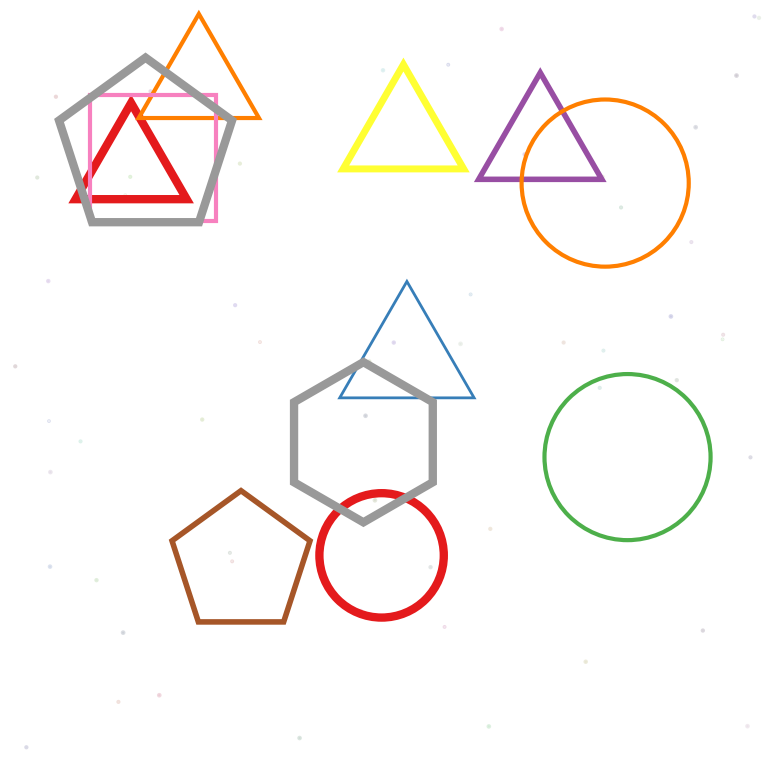[{"shape": "triangle", "thickness": 3, "radius": 0.42, "center": [0.17, 0.783]}, {"shape": "circle", "thickness": 3, "radius": 0.4, "center": [0.496, 0.279]}, {"shape": "triangle", "thickness": 1, "radius": 0.5, "center": [0.528, 0.534]}, {"shape": "circle", "thickness": 1.5, "radius": 0.54, "center": [0.815, 0.406]}, {"shape": "triangle", "thickness": 2, "radius": 0.46, "center": [0.702, 0.813]}, {"shape": "circle", "thickness": 1.5, "radius": 0.54, "center": [0.786, 0.762]}, {"shape": "triangle", "thickness": 1.5, "radius": 0.45, "center": [0.258, 0.892]}, {"shape": "triangle", "thickness": 2.5, "radius": 0.45, "center": [0.524, 0.826]}, {"shape": "pentagon", "thickness": 2, "radius": 0.47, "center": [0.313, 0.269]}, {"shape": "square", "thickness": 1.5, "radius": 0.41, "center": [0.199, 0.795]}, {"shape": "pentagon", "thickness": 3, "radius": 0.59, "center": [0.189, 0.807]}, {"shape": "hexagon", "thickness": 3, "radius": 0.52, "center": [0.472, 0.426]}]